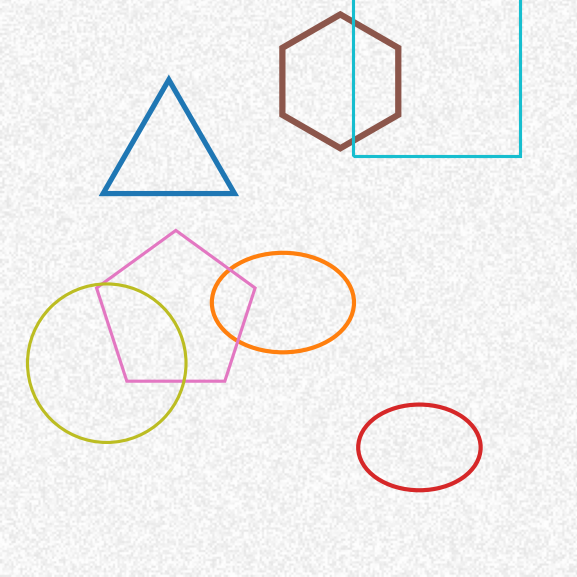[{"shape": "triangle", "thickness": 2.5, "radius": 0.66, "center": [0.292, 0.73]}, {"shape": "oval", "thickness": 2, "radius": 0.62, "center": [0.49, 0.475]}, {"shape": "oval", "thickness": 2, "radius": 0.53, "center": [0.726, 0.224]}, {"shape": "hexagon", "thickness": 3, "radius": 0.58, "center": [0.589, 0.858]}, {"shape": "pentagon", "thickness": 1.5, "radius": 0.72, "center": [0.304, 0.456]}, {"shape": "circle", "thickness": 1.5, "radius": 0.69, "center": [0.185, 0.37]}, {"shape": "square", "thickness": 1.5, "radius": 0.73, "center": [0.756, 0.874]}]